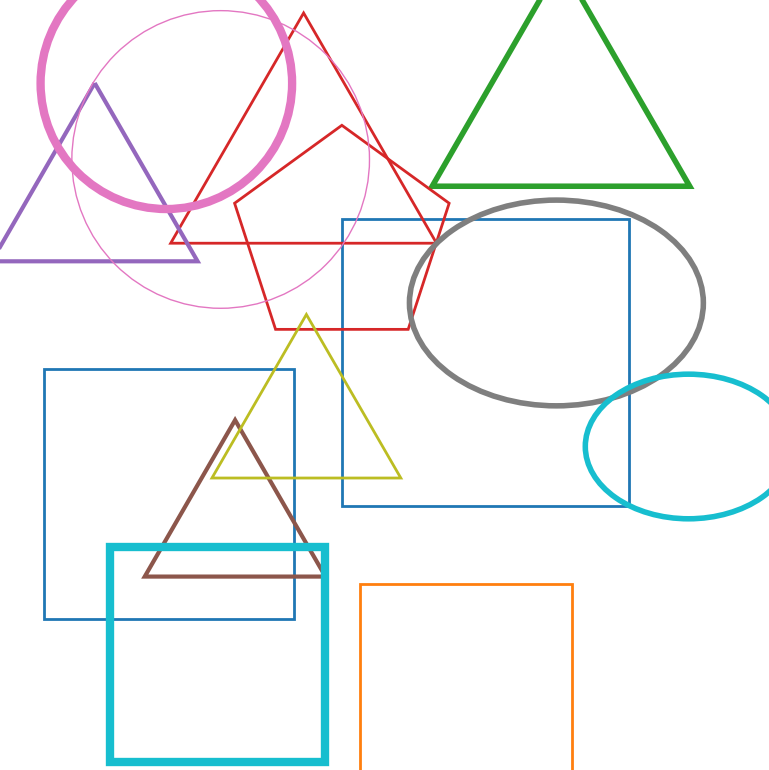[{"shape": "square", "thickness": 1, "radius": 0.93, "center": [0.63, 0.529]}, {"shape": "square", "thickness": 1, "radius": 0.81, "center": [0.22, 0.358]}, {"shape": "square", "thickness": 1, "radius": 0.69, "center": [0.605, 0.103]}, {"shape": "triangle", "thickness": 2, "radius": 0.97, "center": [0.729, 0.855]}, {"shape": "pentagon", "thickness": 1, "radius": 0.73, "center": [0.444, 0.691]}, {"shape": "triangle", "thickness": 1, "radius": 1.0, "center": [0.394, 0.784]}, {"shape": "triangle", "thickness": 1.5, "radius": 0.77, "center": [0.123, 0.738]}, {"shape": "triangle", "thickness": 1.5, "radius": 0.68, "center": [0.305, 0.319]}, {"shape": "circle", "thickness": 0.5, "radius": 0.97, "center": [0.287, 0.793]}, {"shape": "circle", "thickness": 3, "radius": 0.82, "center": [0.216, 0.892]}, {"shape": "oval", "thickness": 2, "radius": 0.95, "center": [0.723, 0.607]}, {"shape": "triangle", "thickness": 1, "radius": 0.71, "center": [0.398, 0.45]}, {"shape": "square", "thickness": 3, "radius": 0.7, "center": [0.283, 0.15]}, {"shape": "oval", "thickness": 2, "radius": 0.67, "center": [0.894, 0.42]}]